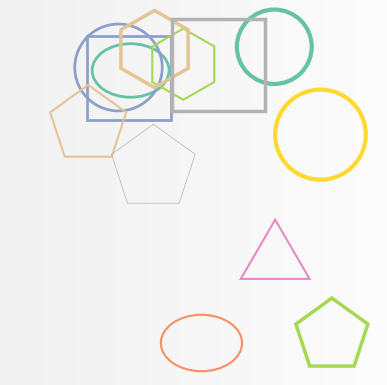[{"shape": "circle", "thickness": 3, "radius": 0.48, "center": [0.708, 0.879]}, {"shape": "oval", "thickness": 2, "radius": 0.5, "center": [0.337, 0.817]}, {"shape": "oval", "thickness": 1.5, "radius": 0.52, "center": [0.52, 0.109]}, {"shape": "circle", "thickness": 2, "radius": 0.56, "center": [0.306, 0.825]}, {"shape": "square", "thickness": 2, "radius": 0.54, "center": [0.334, 0.797]}, {"shape": "triangle", "thickness": 1.5, "radius": 0.51, "center": [0.71, 0.327]}, {"shape": "pentagon", "thickness": 2.5, "radius": 0.49, "center": [0.856, 0.128]}, {"shape": "hexagon", "thickness": 1.5, "radius": 0.46, "center": [0.473, 0.833]}, {"shape": "circle", "thickness": 3, "radius": 0.58, "center": [0.827, 0.65]}, {"shape": "pentagon", "thickness": 1.5, "radius": 0.52, "center": [0.228, 0.676]}, {"shape": "hexagon", "thickness": 2.5, "radius": 0.5, "center": [0.399, 0.873]}, {"shape": "square", "thickness": 2.5, "radius": 0.6, "center": [0.564, 0.832]}, {"shape": "pentagon", "thickness": 0.5, "radius": 0.57, "center": [0.396, 0.564]}]